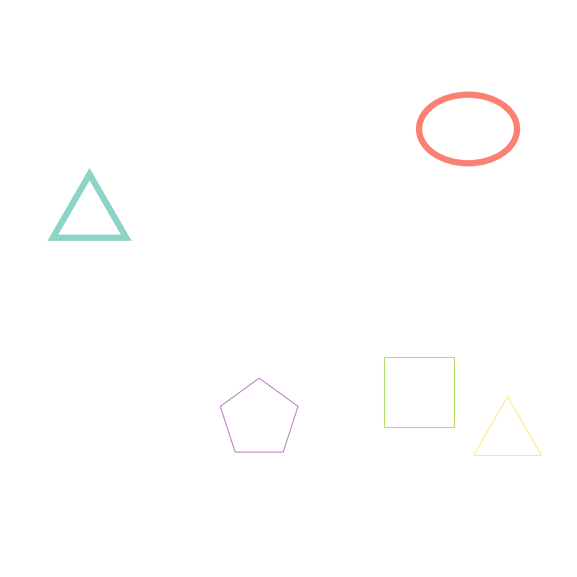[{"shape": "triangle", "thickness": 3, "radius": 0.37, "center": [0.155, 0.624]}, {"shape": "oval", "thickness": 3, "radius": 0.42, "center": [0.811, 0.776]}, {"shape": "square", "thickness": 0.5, "radius": 0.3, "center": [0.726, 0.32]}, {"shape": "pentagon", "thickness": 0.5, "radius": 0.35, "center": [0.449, 0.274]}, {"shape": "triangle", "thickness": 0.5, "radius": 0.34, "center": [0.879, 0.244]}]